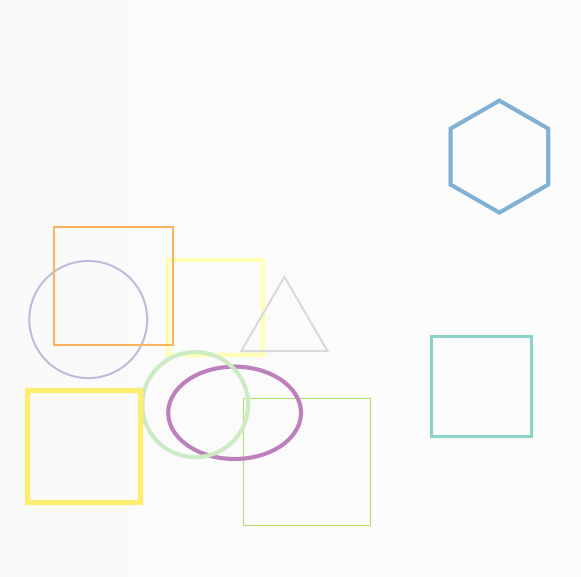[{"shape": "square", "thickness": 1.5, "radius": 0.43, "center": [0.828, 0.331]}, {"shape": "square", "thickness": 2, "radius": 0.41, "center": [0.371, 0.467]}, {"shape": "circle", "thickness": 1, "radius": 0.51, "center": [0.152, 0.446]}, {"shape": "hexagon", "thickness": 2, "radius": 0.48, "center": [0.859, 0.728]}, {"shape": "square", "thickness": 1, "radius": 0.51, "center": [0.196, 0.504]}, {"shape": "square", "thickness": 0.5, "radius": 0.55, "center": [0.528, 0.2]}, {"shape": "triangle", "thickness": 1, "radius": 0.43, "center": [0.489, 0.434]}, {"shape": "oval", "thickness": 2, "radius": 0.57, "center": [0.404, 0.284]}, {"shape": "circle", "thickness": 2, "radius": 0.45, "center": [0.336, 0.299]}, {"shape": "square", "thickness": 2.5, "radius": 0.48, "center": [0.143, 0.227]}]